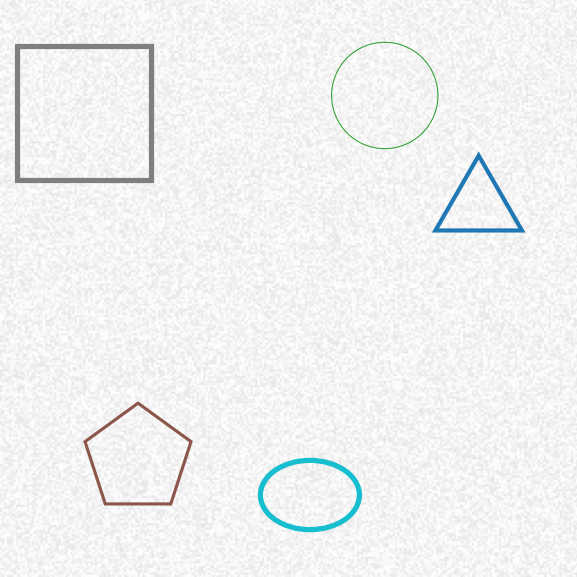[{"shape": "triangle", "thickness": 2, "radius": 0.43, "center": [0.829, 0.643]}, {"shape": "circle", "thickness": 0.5, "radius": 0.46, "center": [0.666, 0.834]}, {"shape": "pentagon", "thickness": 1.5, "radius": 0.48, "center": [0.239, 0.205]}, {"shape": "square", "thickness": 2.5, "radius": 0.58, "center": [0.145, 0.804]}, {"shape": "oval", "thickness": 2.5, "radius": 0.43, "center": [0.537, 0.142]}]